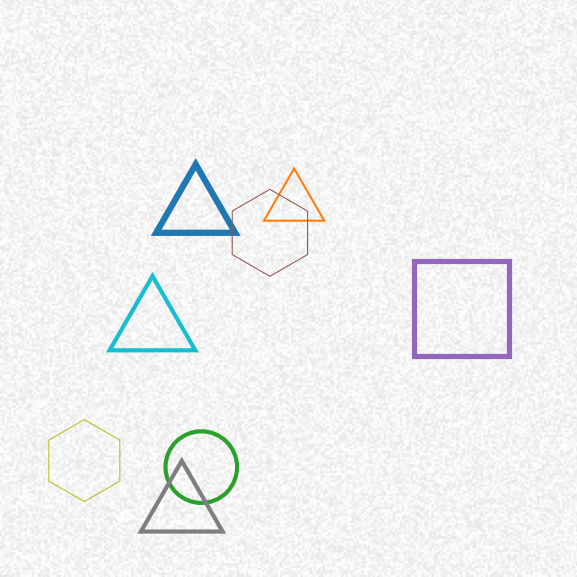[{"shape": "triangle", "thickness": 3, "radius": 0.4, "center": [0.339, 0.636]}, {"shape": "triangle", "thickness": 1, "radius": 0.3, "center": [0.509, 0.647]}, {"shape": "circle", "thickness": 2, "radius": 0.31, "center": [0.349, 0.19]}, {"shape": "square", "thickness": 2.5, "radius": 0.41, "center": [0.8, 0.465]}, {"shape": "hexagon", "thickness": 0.5, "radius": 0.38, "center": [0.467, 0.596]}, {"shape": "triangle", "thickness": 2, "radius": 0.41, "center": [0.315, 0.12]}, {"shape": "hexagon", "thickness": 0.5, "radius": 0.35, "center": [0.146, 0.202]}, {"shape": "triangle", "thickness": 2, "radius": 0.43, "center": [0.264, 0.435]}]